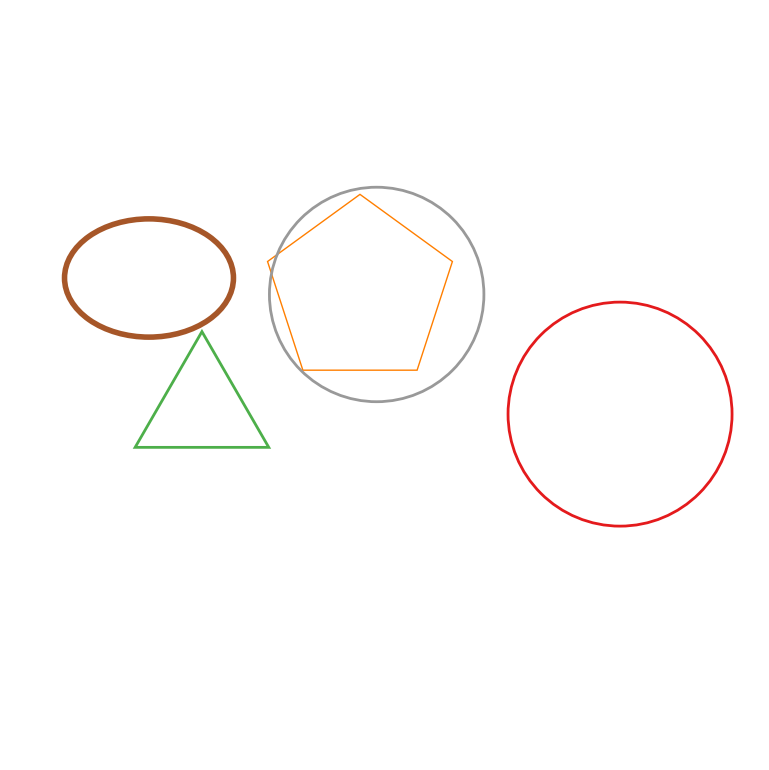[{"shape": "circle", "thickness": 1, "radius": 0.73, "center": [0.805, 0.462]}, {"shape": "triangle", "thickness": 1, "radius": 0.5, "center": [0.262, 0.469]}, {"shape": "pentagon", "thickness": 0.5, "radius": 0.63, "center": [0.468, 0.621]}, {"shape": "oval", "thickness": 2, "radius": 0.55, "center": [0.194, 0.639]}, {"shape": "circle", "thickness": 1, "radius": 0.7, "center": [0.489, 0.618]}]